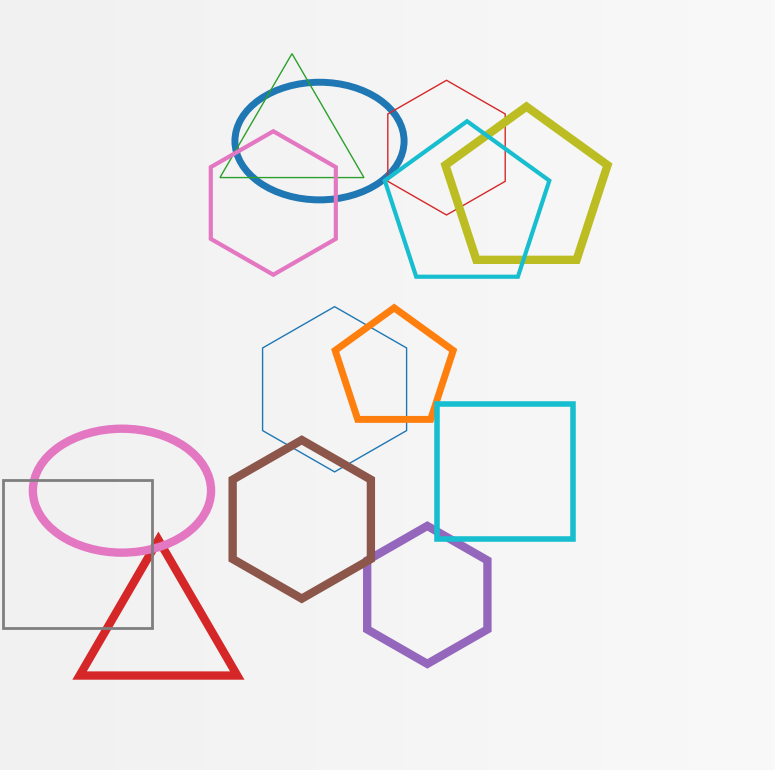[{"shape": "hexagon", "thickness": 0.5, "radius": 0.54, "center": [0.432, 0.494]}, {"shape": "oval", "thickness": 2.5, "radius": 0.55, "center": [0.412, 0.817]}, {"shape": "pentagon", "thickness": 2.5, "radius": 0.4, "center": [0.509, 0.52]}, {"shape": "triangle", "thickness": 0.5, "radius": 0.54, "center": [0.377, 0.823]}, {"shape": "triangle", "thickness": 3, "radius": 0.59, "center": [0.204, 0.181]}, {"shape": "hexagon", "thickness": 0.5, "radius": 0.44, "center": [0.576, 0.808]}, {"shape": "hexagon", "thickness": 3, "radius": 0.45, "center": [0.551, 0.227]}, {"shape": "hexagon", "thickness": 3, "radius": 0.51, "center": [0.389, 0.326]}, {"shape": "oval", "thickness": 3, "radius": 0.57, "center": [0.157, 0.363]}, {"shape": "hexagon", "thickness": 1.5, "radius": 0.47, "center": [0.353, 0.736]}, {"shape": "square", "thickness": 1, "radius": 0.48, "center": [0.1, 0.28]}, {"shape": "pentagon", "thickness": 3, "radius": 0.55, "center": [0.679, 0.752]}, {"shape": "square", "thickness": 2, "radius": 0.44, "center": [0.652, 0.388]}, {"shape": "pentagon", "thickness": 1.5, "radius": 0.56, "center": [0.603, 0.731]}]